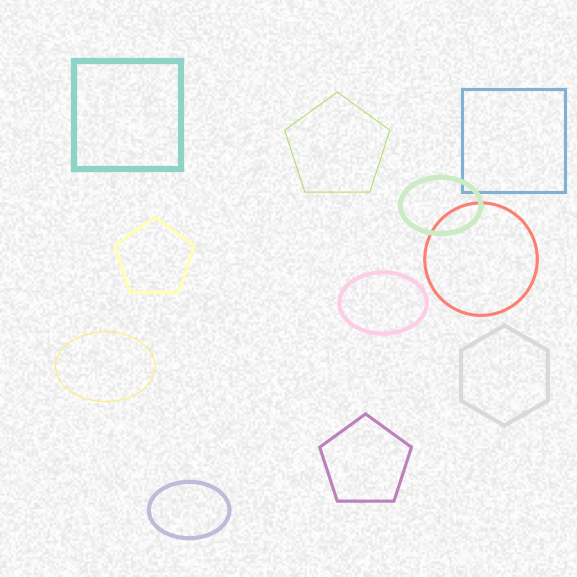[{"shape": "square", "thickness": 3, "radius": 0.47, "center": [0.221, 0.8]}, {"shape": "pentagon", "thickness": 1.5, "radius": 0.36, "center": [0.267, 0.551]}, {"shape": "oval", "thickness": 2, "radius": 0.35, "center": [0.328, 0.116]}, {"shape": "circle", "thickness": 1.5, "radius": 0.49, "center": [0.833, 0.55]}, {"shape": "square", "thickness": 1.5, "radius": 0.45, "center": [0.89, 0.755]}, {"shape": "pentagon", "thickness": 0.5, "radius": 0.48, "center": [0.584, 0.744]}, {"shape": "oval", "thickness": 2, "radius": 0.38, "center": [0.663, 0.474]}, {"shape": "hexagon", "thickness": 2, "radius": 0.43, "center": [0.873, 0.349]}, {"shape": "pentagon", "thickness": 1.5, "radius": 0.42, "center": [0.633, 0.199]}, {"shape": "oval", "thickness": 2.5, "radius": 0.35, "center": [0.763, 0.643]}, {"shape": "oval", "thickness": 0.5, "radius": 0.43, "center": [0.182, 0.364]}]